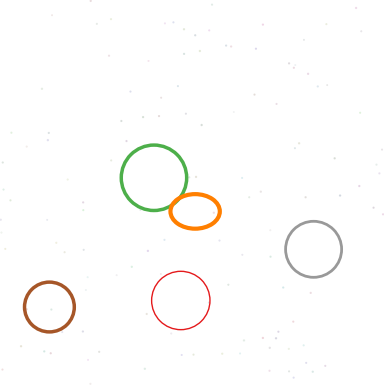[{"shape": "circle", "thickness": 1, "radius": 0.38, "center": [0.47, 0.22]}, {"shape": "circle", "thickness": 2.5, "radius": 0.42, "center": [0.4, 0.538]}, {"shape": "oval", "thickness": 3, "radius": 0.32, "center": [0.507, 0.451]}, {"shape": "circle", "thickness": 2.5, "radius": 0.32, "center": [0.128, 0.203]}, {"shape": "circle", "thickness": 2, "radius": 0.36, "center": [0.815, 0.352]}]